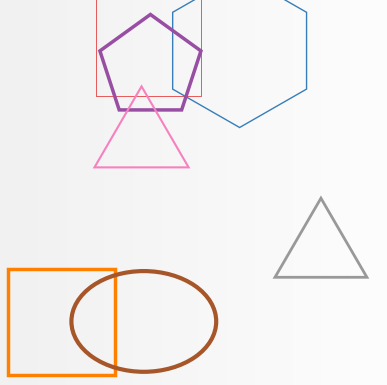[{"shape": "square", "thickness": 0.5, "radius": 0.68, "center": [0.383, 0.886]}, {"shape": "hexagon", "thickness": 1, "radius": 1.0, "center": [0.618, 0.868]}, {"shape": "pentagon", "thickness": 2.5, "radius": 0.69, "center": [0.388, 0.825]}, {"shape": "square", "thickness": 2.5, "radius": 0.69, "center": [0.158, 0.164]}, {"shape": "oval", "thickness": 3, "radius": 0.93, "center": [0.371, 0.165]}, {"shape": "triangle", "thickness": 1.5, "radius": 0.7, "center": [0.365, 0.635]}, {"shape": "triangle", "thickness": 2, "radius": 0.68, "center": [0.828, 0.348]}]